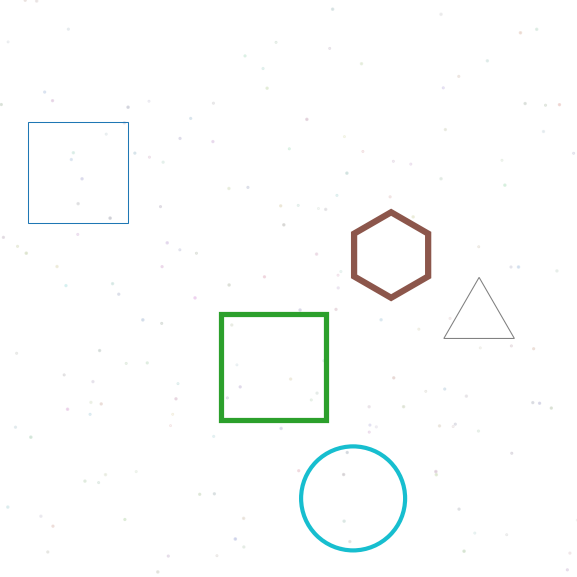[{"shape": "square", "thickness": 0.5, "radius": 0.44, "center": [0.135, 0.701]}, {"shape": "square", "thickness": 2.5, "radius": 0.46, "center": [0.473, 0.364]}, {"shape": "hexagon", "thickness": 3, "radius": 0.37, "center": [0.677, 0.558]}, {"shape": "triangle", "thickness": 0.5, "radius": 0.35, "center": [0.83, 0.448]}, {"shape": "circle", "thickness": 2, "radius": 0.45, "center": [0.611, 0.136]}]